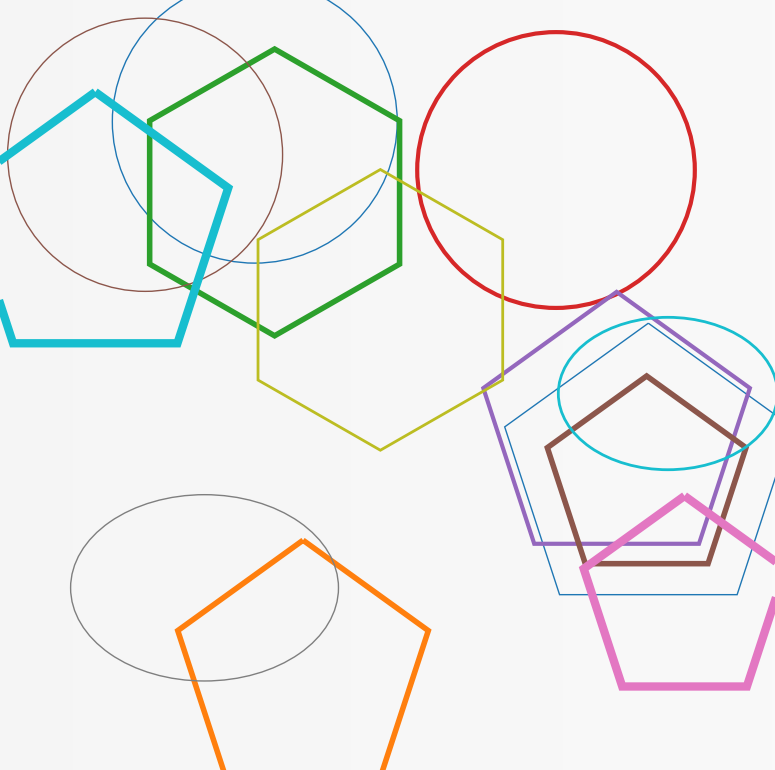[{"shape": "circle", "thickness": 0.5, "radius": 0.92, "center": [0.329, 0.842]}, {"shape": "pentagon", "thickness": 0.5, "radius": 0.97, "center": [0.837, 0.385]}, {"shape": "pentagon", "thickness": 2, "radius": 0.85, "center": [0.391, 0.128]}, {"shape": "hexagon", "thickness": 2, "radius": 0.93, "center": [0.354, 0.75]}, {"shape": "circle", "thickness": 1.5, "radius": 0.9, "center": [0.717, 0.779]}, {"shape": "pentagon", "thickness": 1.5, "radius": 0.9, "center": [0.796, 0.44]}, {"shape": "circle", "thickness": 0.5, "radius": 0.89, "center": [0.187, 0.799]}, {"shape": "pentagon", "thickness": 2, "radius": 0.67, "center": [0.834, 0.377]}, {"shape": "pentagon", "thickness": 3, "radius": 0.68, "center": [0.883, 0.219]}, {"shape": "oval", "thickness": 0.5, "radius": 0.86, "center": [0.264, 0.237]}, {"shape": "hexagon", "thickness": 1, "radius": 0.91, "center": [0.491, 0.598]}, {"shape": "pentagon", "thickness": 3, "radius": 0.9, "center": [0.123, 0.7]}, {"shape": "oval", "thickness": 1, "radius": 0.71, "center": [0.862, 0.489]}]